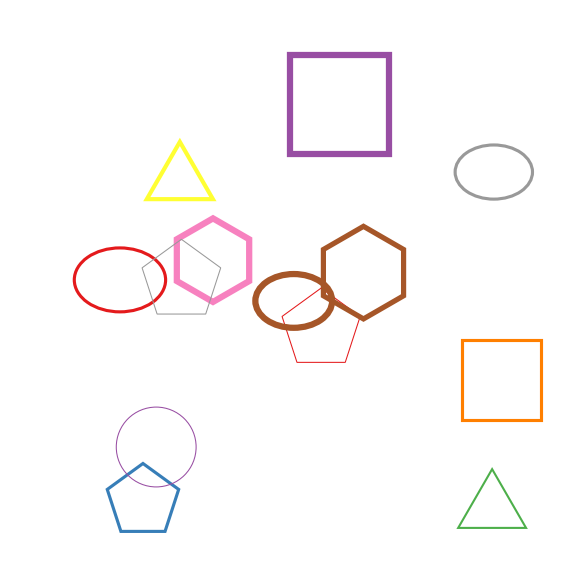[{"shape": "oval", "thickness": 1.5, "radius": 0.4, "center": [0.208, 0.514]}, {"shape": "pentagon", "thickness": 0.5, "radius": 0.36, "center": [0.556, 0.429]}, {"shape": "pentagon", "thickness": 1.5, "radius": 0.33, "center": [0.248, 0.132]}, {"shape": "triangle", "thickness": 1, "radius": 0.34, "center": [0.852, 0.119]}, {"shape": "circle", "thickness": 0.5, "radius": 0.35, "center": [0.27, 0.225]}, {"shape": "square", "thickness": 3, "radius": 0.43, "center": [0.588, 0.818]}, {"shape": "square", "thickness": 1.5, "radius": 0.34, "center": [0.868, 0.341]}, {"shape": "triangle", "thickness": 2, "radius": 0.33, "center": [0.311, 0.687]}, {"shape": "hexagon", "thickness": 2.5, "radius": 0.4, "center": [0.629, 0.527]}, {"shape": "oval", "thickness": 3, "radius": 0.33, "center": [0.509, 0.478]}, {"shape": "hexagon", "thickness": 3, "radius": 0.36, "center": [0.369, 0.549]}, {"shape": "oval", "thickness": 1.5, "radius": 0.33, "center": [0.855, 0.701]}, {"shape": "pentagon", "thickness": 0.5, "radius": 0.36, "center": [0.314, 0.513]}]